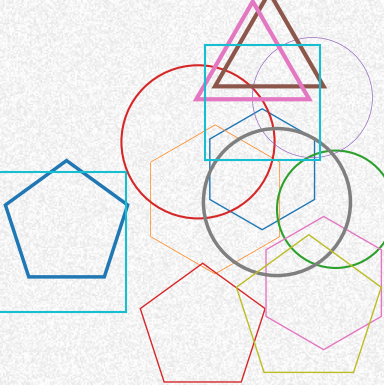[{"shape": "pentagon", "thickness": 2.5, "radius": 0.83, "center": [0.173, 0.416]}, {"shape": "hexagon", "thickness": 1, "radius": 0.79, "center": [0.681, 0.56]}, {"shape": "hexagon", "thickness": 0.5, "radius": 0.97, "center": [0.559, 0.482]}, {"shape": "circle", "thickness": 1.5, "radius": 0.76, "center": [0.872, 0.456]}, {"shape": "pentagon", "thickness": 1, "radius": 0.85, "center": [0.526, 0.146]}, {"shape": "circle", "thickness": 1.5, "radius": 0.99, "center": [0.514, 0.632]}, {"shape": "circle", "thickness": 0.5, "radius": 0.78, "center": [0.811, 0.747]}, {"shape": "triangle", "thickness": 3, "radius": 0.81, "center": [0.699, 0.857]}, {"shape": "triangle", "thickness": 3, "radius": 0.85, "center": [0.657, 0.827]}, {"shape": "hexagon", "thickness": 1, "radius": 0.86, "center": [0.841, 0.265]}, {"shape": "circle", "thickness": 2.5, "radius": 0.95, "center": [0.719, 0.475]}, {"shape": "pentagon", "thickness": 1, "radius": 0.99, "center": [0.802, 0.193]}, {"shape": "square", "thickness": 1.5, "radius": 0.91, "center": [0.144, 0.371]}, {"shape": "square", "thickness": 1.5, "radius": 0.75, "center": [0.681, 0.733]}]